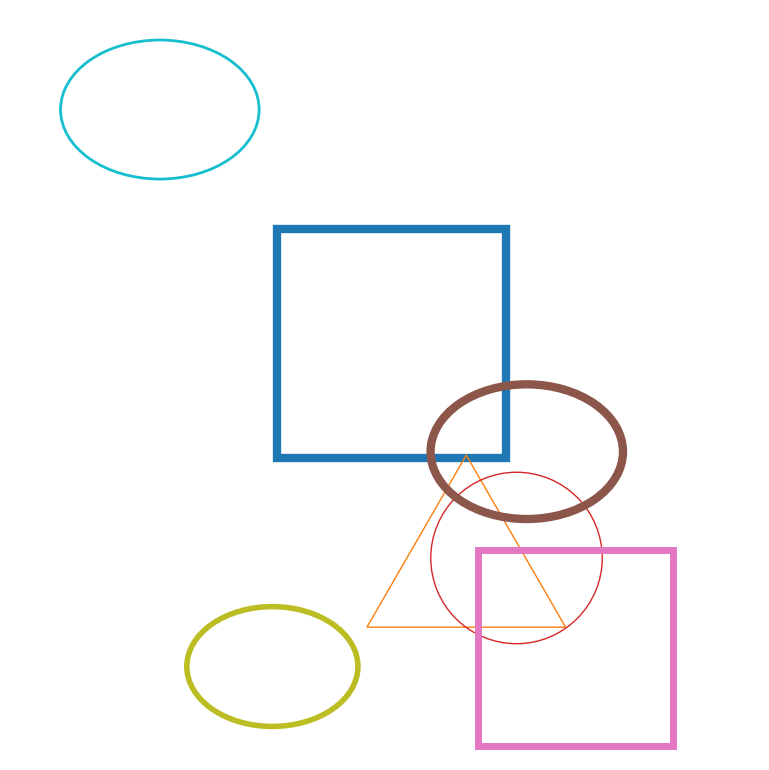[{"shape": "square", "thickness": 3, "radius": 0.74, "center": [0.509, 0.554]}, {"shape": "triangle", "thickness": 0.5, "radius": 0.74, "center": [0.606, 0.26]}, {"shape": "circle", "thickness": 0.5, "radius": 0.56, "center": [0.671, 0.275]}, {"shape": "oval", "thickness": 3, "radius": 0.62, "center": [0.684, 0.413]}, {"shape": "square", "thickness": 2.5, "radius": 0.64, "center": [0.747, 0.158]}, {"shape": "oval", "thickness": 2, "radius": 0.56, "center": [0.354, 0.134]}, {"shape": "oval", "thickness": 1, "radius": 0.64, "center": [0.208, 0.858]}]